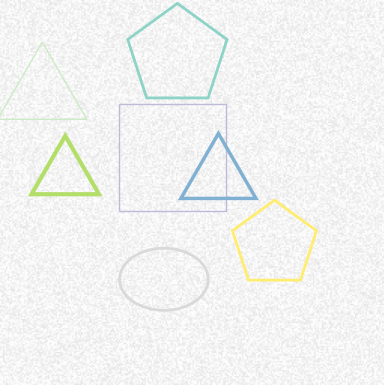[{"shape": "pentagon", "thickness": 2, "radius": 0.68, "center": [0.461, 0.855]}, {"shape": "square", "thickness": 1, "radius": 0.69, "center": [0.447, 0.591]}, {"shape": "triangle", "thickness": 2.5, "radius": 0.56, "center": [0.567, 0.541]}, {"shape": "triangle", "thickness": 3, "radius": 0.51, "center": [0.169, 0.546]}, {"shape": "oval", "thickness": 2, "radius": 0.58, "center": [0.426, 0.275]}, {"shape": "triangle", "thickness": 1, "radius": 0.67, "center": [0.11, 0.757]}, {"shape": "pentagon", "thickness": 2, "radius": 0.57, "center": [0.713, 0.365]}]